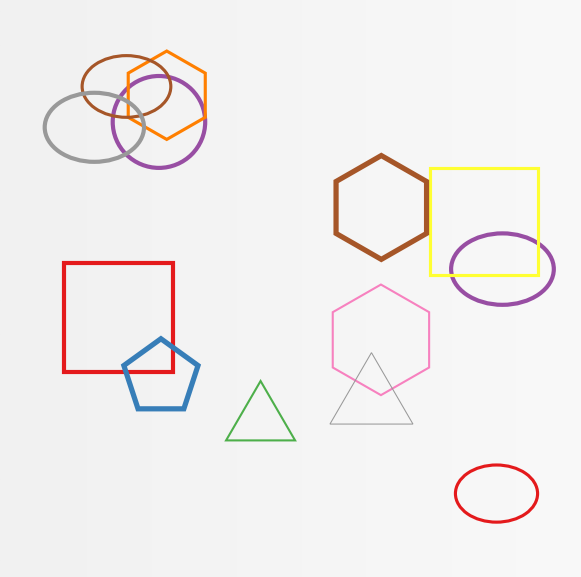[{"shape": "square", "thickness": 2, "radius": 0.47, "center": [0.204, 0.449]}, {"shape": "oval", "thickness": 1.5, "radius": 0.35, "center": [0.854, 0.144]}, {"shape": "pentagon", "thickness": 2.5, "radius": 0.34, "center": [0.277, 0.345]}, {"shape": "triangle", "thickness": 1, "radius": 0.34, "center": [0.448, 0.271]}, {"shape": "circle", "thickness": 2, "radius": 0.4, "center": [0.273, 0.788]}, {"shape": "oval", "thickness": 2, "radius": 0.44, "center": [0.864, 0.533]}, {"shape": "hexagon", "thickness": 1.5, "radius": 0.38, "center": [0.287, 0.834]}, {"shape": "square", "thickness": 1.5, "radius": 0.46, "center": [0.832, 0.615]}, {"shape": "oval", "thickness": 1.5, "radius": 0.38, "center": [0.218, 0.849]}, {"shape": "hexagon", "thickness": 2.5, "radius": 0.45, "center": [0.656, 0.64]}, {"shape": "hexagon", "thickness": 1, "radius": 0.48, "center": [0.655, 0.411]}, {"shape": "oval", "thickness": 2, "radius": 0.43, "center": [0.162, 0.779]}, {"shape": "triangle", "thickness": 0.5, "radius": 0.41, "center": [0.639, 0.306]}]